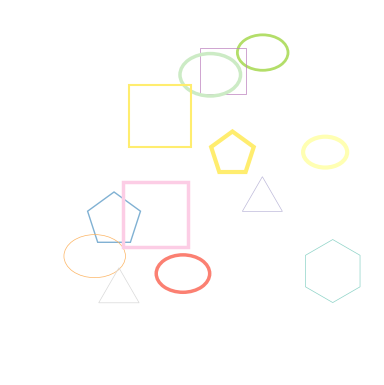[{"shape": "hexagon", "thickness": 0.5, "radius": 0.41, "center": [0.864, 0.296]}, {"shape": "oval", "thickness": 3, "radius": 0.29, "center": [0.845, 0.605]}, {"shape": "triangle", "thickness": 0.5, "radius": 0.3, "center": [0.681, 0.481]}, {"shape": "oval", "thickness": 2.5, "radius": 0.35, "center": [0.475, 0.289]}, {"shape": "pentagon", "thickness": 1, "radius": 0.36, "center": [0.296, 0.429]}, {"shape": "oval", "thickness": 0.5, "radius": 0.4, "center": [0.246, 0.335]}, {"shape": "oval", "thickness": 2, "radius": 0.33, "center": [0.682, 0.863]}, {"shape": "square", "thickness": 2.5, "radius": 0.42, "center": [0.403, 0.443]}, {"shape": "triangle", "thickness": 0.5, "radius": 0.3, "center": [0.309, 0.244]}, {"shape": "square", "thickness": 0.5, "radius": 0.3, "center": [0.578, 0.814]}, {"shape": "oval", "thickness": 2.5, "radius": 0.39, "center": [0.546, 0.806]}, {"shape": "square", "thickness": 1.5, "radius": 0.4, "center": [0.416, 0.7]}, {"shape": "pentagon", "thickness": 3, "radius": 0.29, "center": [0.604, 0.6]}]